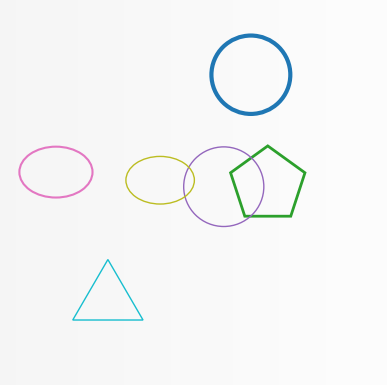[{"shape": "circle", "thickness": 3, "radius": 0.51, "center": [0.647, 0.806]}, {"shape": "pentagon", "thickness": 2, "radius": 0.5, "center": [0.691, 0.52]}, {"shape": "circle", "thickness": 1, "radius": 0.52, "center": [0.577, 0.515]}, {"shape": "oval", "thickness": 1.5, "radius": 0.47, "center": [0.144, 0.553]}, {"shape": "oval", "thickness": 1, "radius": 0.44, "center": [0.413, 0.532]}, {"shape": "triangle", "thickness": 1, "radius": 0.52, "center": [0.278, 0.221]}]